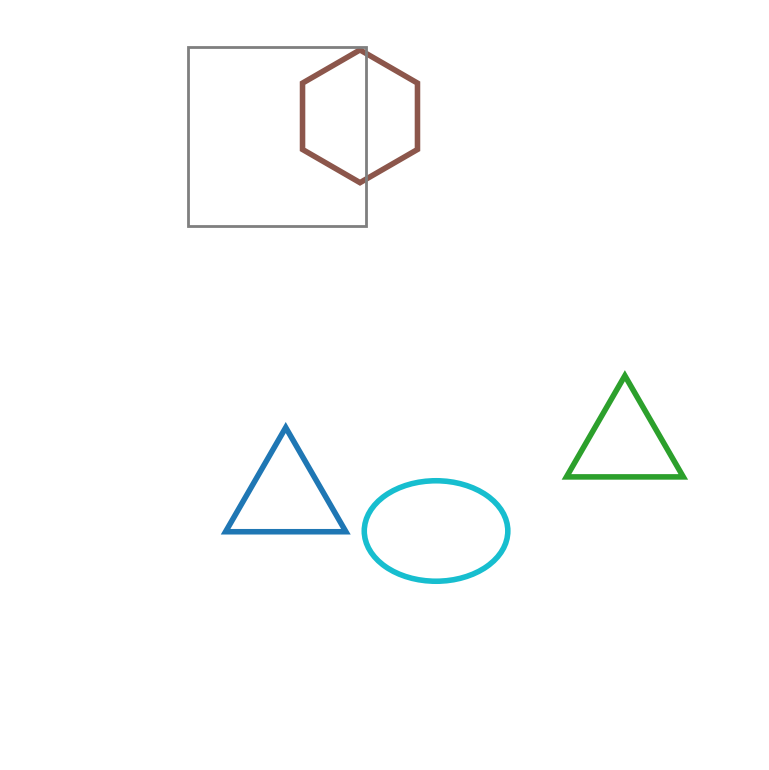[{"shape": "triangle", "thickness": 2, "radius": 0.45, "center": [0.371, 0.355]}, {"shape": "triangle", "thickness": 2, "radius": 0.44, "center": [0.812, 0.424]}, {"shape": "hexagon", "thickness": 2, "radius": 0.43, "center": [0.468, 0.849]}, {"shape": "square", "thickness": 1, "radius": 0.58, "center": [0.36, 0.823]}, {"shape": "oval", "thickness": 2, "radius": 0.47, "center": [0.566, 0.31]}]